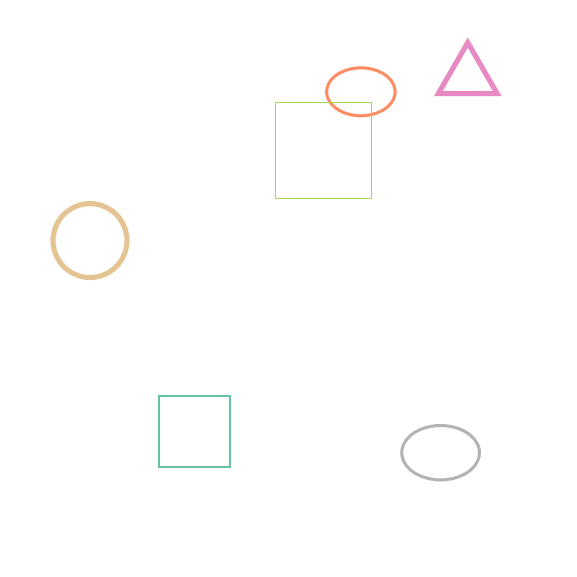[{"shape": "square", "thickness": 1, "radius": 0.31, "center": [0.336, 0.252]}, {"shape": "oval", "thickness": 1.5, "radius": 0.3, "center": [0.625, 0.84]}, {"shape": "triangle", "thickness": 2.5, "radius": 0.29, "center": [0.81, 0.867]}, {"shape": "square", "thickness": 0.5, "radius": 0.41, "center": [0.56, 0.74]}, {"shape": "circle", "thickness": 2.5, "radius": 0.32, "center": [0.156, 0.583]}, {"shape": "oval", "thickness": 1.5, "radius": 0.34, "center": [0.763, 0.215]}]